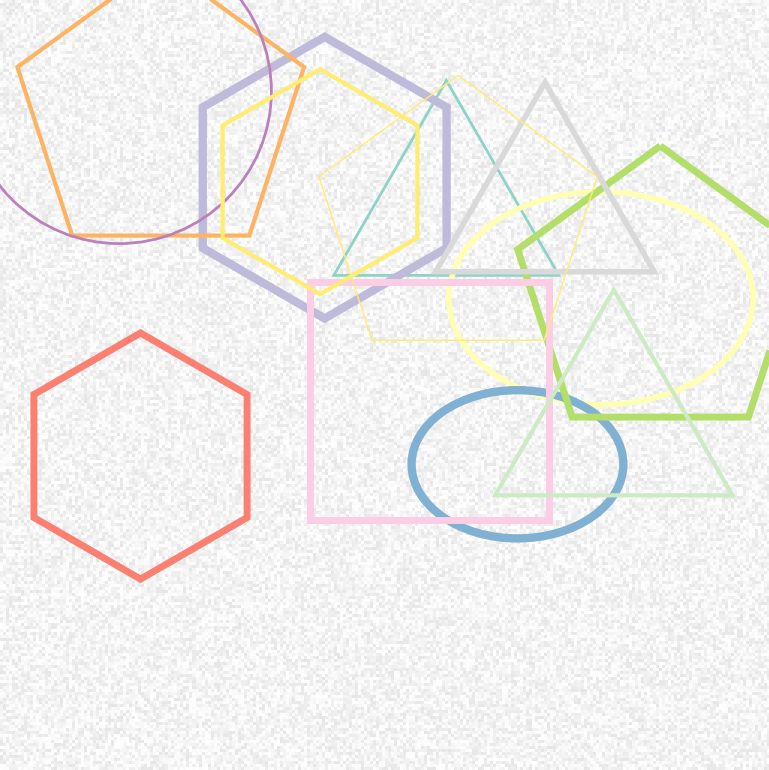[{"shape": "triangle", "thickness": 1, "radius": 0.84, "center": [0.58, 0.727]}, {"shape": "oval", "thickness": 2, "radius": 0.99, "center": [0.78, 0.613]}, {"shape": "hexagon", "thickness": 3, "radius": 0.91, "center": [0.422, 0.769]}, {"shape": "hexagon", "thickness": 2.5, "radius": 0.8, "center": [0.182, 0.408]}, {"shape": "oval", "thickness": 3, "radius": 0.69, "center": [0.672, 0.397]}, {"shape": "pentagon", "thickness": 1.5, "radius": 0.98, "center": [0.209, 0.852]}, {"shape": "pentagon", "thickness": 2.5, "radius": 0.97, "center": [0.857, 0.616]}, {"shape": "square", "thickness": 2.5, "radius": 0.77, "center": [0.558, 0.479]}, {"shape": "triangle", "thickness": 2, "radius": 0.82, "center": [0.708, 0.729]}, {"shape": "circle", "thickness": 1, "radius": 0.99, "center": [0.155, 0.881]}, {"shape": "triangle", "thickness": 1.5, "radius": 0.89, "center": [0.797, 0.446]}, {"shape": "hexagon", "thickness": 1.5, "radius": 0.73, "center": [0.416, 0.764]}, {"shape": "pentagon", "thickness": 0.5, "radius": 0.95, "center": [0.595, 0.712]}]